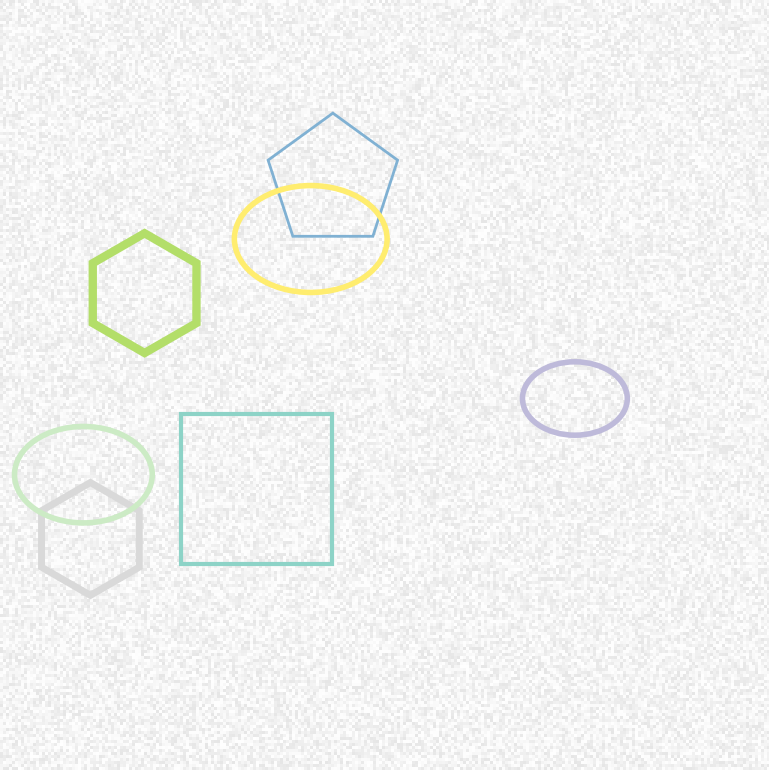[{"shape": "square", "thickness": 1.5, "radius": 0.49, "center": [0.333, 0.365]}, {"shape": "oval", "thickness": 2, "radius": 0.34, "center": [0.747, 0.482]}, {"shape": "pentagon", "thickness": 1, "radius": 0.44, "center": [0.432, 0.765]}, {"shape": "hexagon", "thickness": 3, "radius": 0.39, "center": [0.188, 0.619]}, {"shape": "hexagon", "thickness": 2.5, "radius": 0.37, "center": [0.117, 0.3]}, {"shape": "oval", "thickness": 2, "radius": 0.45, "center": [0.108, 0.384]}, {"shape": "oval", "thickness": 2, "radius": 0.5, "center": [0.404, 0.69]}]